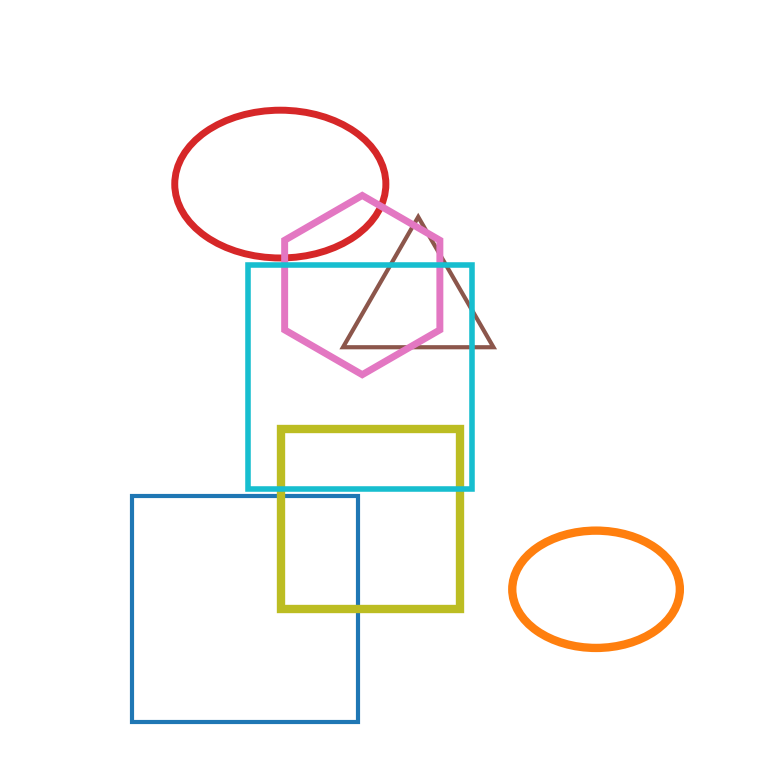[{"shape": "square", "thickness": 1.5, "radius": 0.73, "center": [0.319, 0.21]}, {"shape": "oval", "thickness": 3, "radius": 0.54, "center": [0.774, 0.235]}, {"shape": "oval", "thickness": 2.5, "radius": 0.69, "center": [0.364, 0.761]}, {"shape": "triangle", "thickness": 1.5, "radius": 0.56, "center": [0.543, 0.605]}, {"shape": "hexagon", "thickness": 2.5, "radius": 0.58, "center": [0.47, 0.63]}, {"shape": "square", "thickness": 3, "radius": 0.58, "center": [0.481, 0.326]}, {"shape": "square", "thickness": 2, "radius": 0.73, "center": [0.468, 0.511]}]